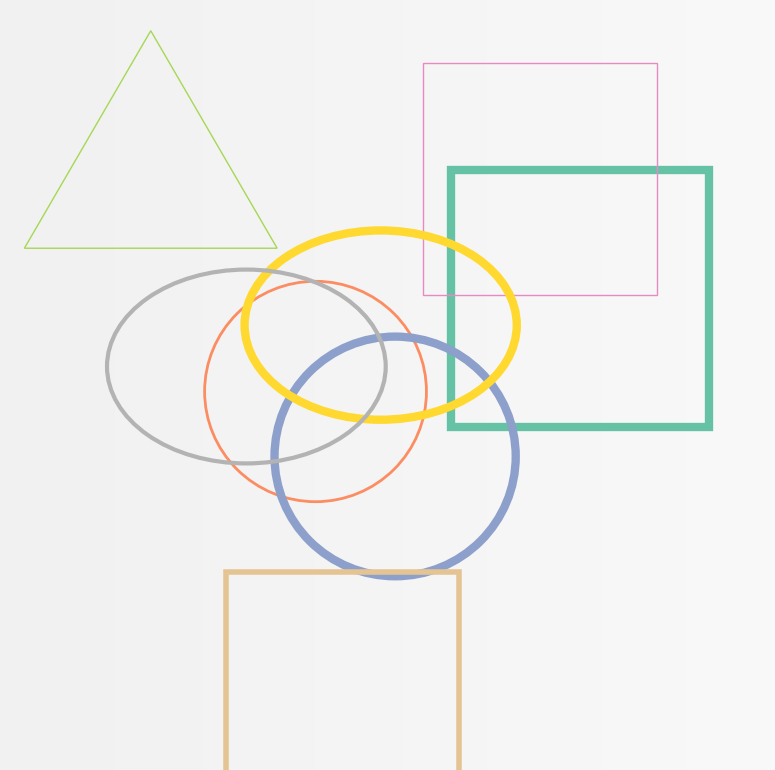[{"shape": "square", "thickness": 3, "radius": 0.83, "center": [0.748, 0.612]}, {"shape": "circle", "thickness": 1, "radius": 0.72, "center": [0.407, 0.492]}, {"shape": "circle", "thickness": 3, "radius": 0.78, "center": [0.51, 0.407]}, {"shape": "square", "thickness": 0.5, "radius": 0.75, "center": [0.696, 0.768]}, {"shape": "triangle", "thickness": 0.5, "radius": 0.94, "center": [0.195, 0.772]}, {"shape": "oval", "thickness": 3, "radius": 0.88, "center": [0.491, 0.578]}, {"shape": "square", "thickness": 2, "radius": 0.75, "center": [0.442, 0.107]}, {"shape": "oval", "thickness": 1.5, "radius": 0.9, "center": [0.318, 0.524]}]